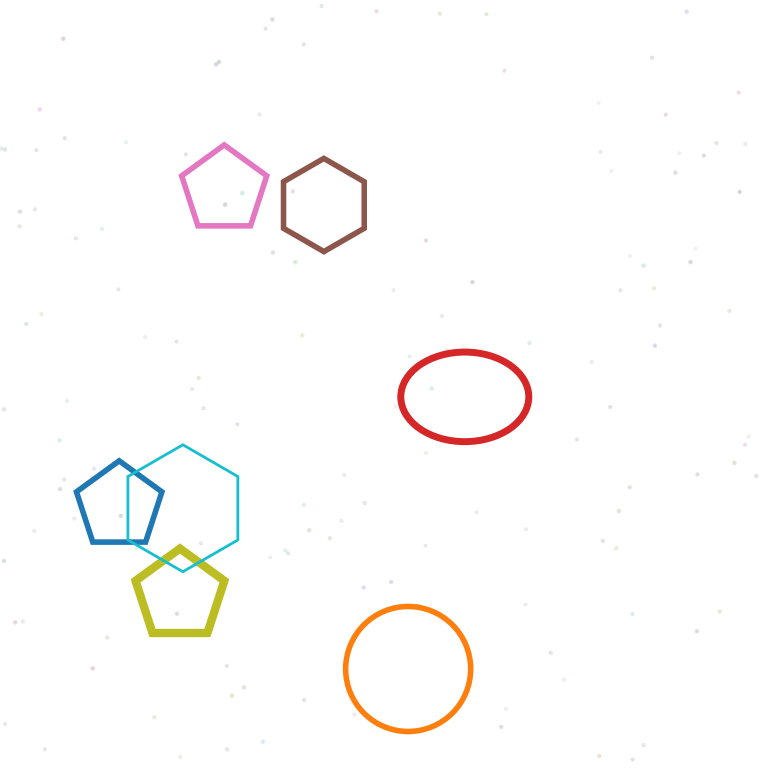[{"shape": "pentagon", "thickness": 2, "radius": 0.29, "center": [0.155, 0.343]}, {"shape": "circle", "thickness": 2, "radius": 0.41, "center": [0.53, 0.131]}, {"shape": "oval", "thickness": 2.5, "radius": 0.42, "center": [0.604, 0.485]}, {"shape": "hexagon", "thickness": 2, "radius": 0.3, "center": [0.421, 0.734]}, {"shape": "pentagon", "thickness": 2, "radius": 0.29, "center": [0.291, 0.754]}, {"shape": "pentagon", "thickness": 3, "radius": 0.3, "center": [0.234, 0.227]}, {"shape": "hexagon", "thickness": 1, "radius": 0.41, "center": [0.237, 0.34]}]